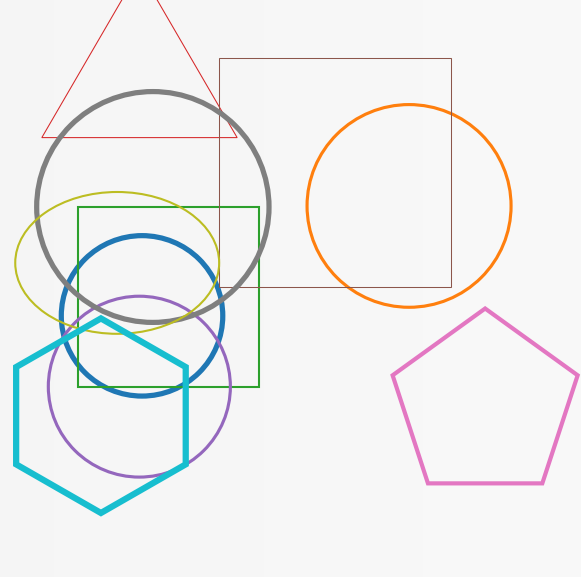[{"shape": "circle", "thickness": 2.5, "radius": 0.69, "center": [0.244, 0.452]}, {"shape": "circle", "thickness": 1.5, "radius": 0.88, "center": [0.704, 0.643]}, {"shape": "square", "thickness": 1, "radius": 0.78, "center": [0.29, 0.485]}, {"shape": "triangle", "thickness": 0.5, "radius": 0.97, "center": [0.24, 0.858]}, {"shape": "circle", "thickness": 1.5, "radius": 0.78, "center": [0.24, 0.33]}, {"shape": "square", "thickness": 0.5, "radius": 0.99, "center": [0.576, 0.7]}, {"shape": "pentagon", "thickness": 2, "radius": 0.84, "center": [0.835, 0.298]}, {"shape": "circle", "thickness": 2.5, "radius": 1.0, "center": [0.263, 0.641]}, {"shape": "oval", "thickness": 1, "radius": 0.88, "center": [0.202, 0.544]}, {"shape": "hexagon", "thickness": 3, "radius": 0.84, "center": [0.174, 0.279]}]